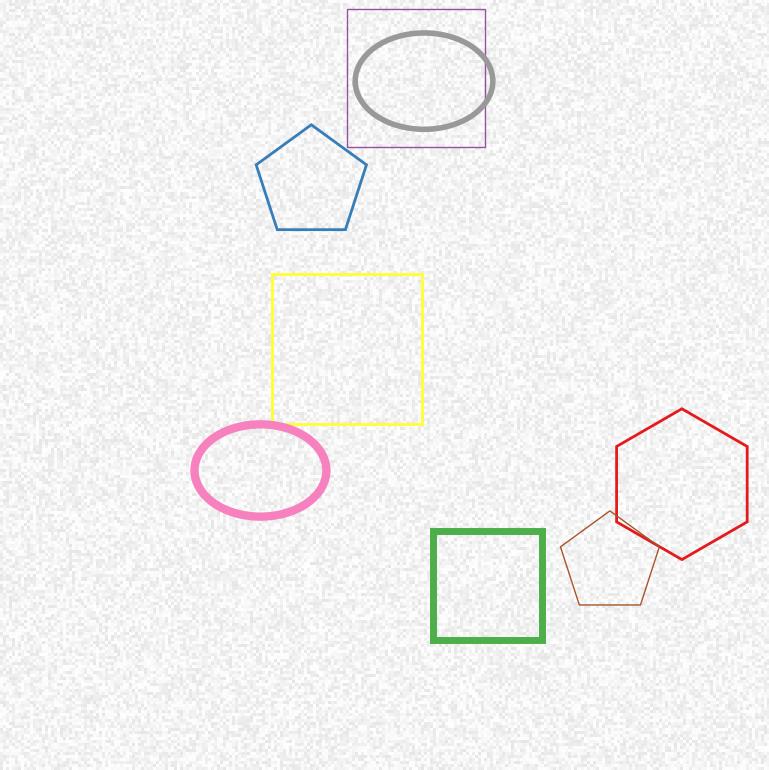[{"shape": "hexagon", "thickness": 1, "radius": 0.49, "center": [0.886, 0.371]}, {"shape": "pentagon", "thickness": 1, "radius": 0.38, "center": [0.404, 0.763]}, {"shape": "square", "thickness": 2.5, "radius": 0.35, "center": [0.633, 0.24]}, {"shape": "square", "thickness": 0.5, "radius": 0.45, "center": [0.54, 0.899]}, {"shape": "square", "thickness": 1, "radius": 0.49, "center": [0.45, 0.547]}, {"shape": "pentagon", "thickness": 0.5, "radius": 0.34, "center": [0.792, 0.269]}, {"shape": "oval", "thickness": 3, "radius": 0.43, "center": [0.338, 0.389]}, {"shape": "oval", "thickness": 2, "radius": 0.45, "center": [0.551, 0.895]}]